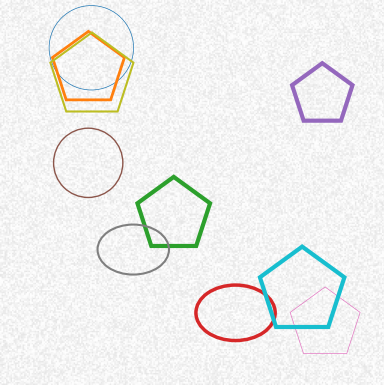[{"shape": "circle", "thickness": 0.5, "radius": 0.55, "center": [0.237, 0.876]}, {"shape": "pentagon", "thickness": 2, "radius": 0.49, "center": [0.23, 0.82]}, {"shape": "pentagon", "thickness": 3, "radius": 0.5, "center": [0.451, 0.441]}, {"shape": "oval", "thickness": 2.5, "radius": 0.51, "center": [0.612, 0.188]}, {"shape": "pentagon", "thickness": 3, "radius": 0.41, "center": [0.837, 0.753]}, {"shape": "circle", "thickness": 1, "radius": 0.45, "center": [0.229, 0.577]}, {"shape": "pentagon", "thickness": 0.5, "radius": 0.48, "center": [0.844, 0.159]}, {"shape": "oval", "thickness": 1.5, "radius": 0.46, "center": [0.346, 0.352]}, {"shape": "pentagon", "thickness": 1.5, "radius": 0.57, "center": [0.239, 0.802]}, {"shape": "pentagon", "thickness": 3, "radius": 0.58, "center": [0.785, 0.244]}]